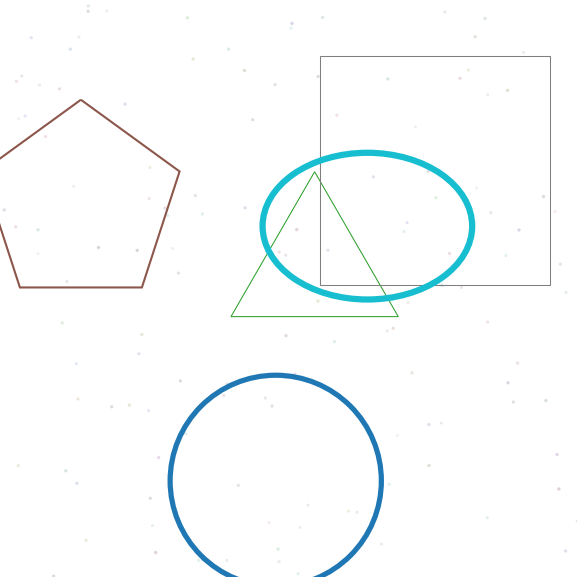[{"shape": "circle", "thickness": 2.5, "radius": 0.91, "center": [0.477, 0.167]}, {"shape": "triangle", "thickness": 0.5, "radius": 0.84, "center": [0.545, 0.535]}, {"shape": "pentagon", "thickness": 1, "radius": 0.9, "center": [0.14, 0.647]}, {"shape": "square", "thickness": 0.5, "radius": 1.0, "center": [0.754, 0.704]}, {"shape": "oval", "thickness": 3, "radius": 0.91, "center": [0.636, 0.608]}]